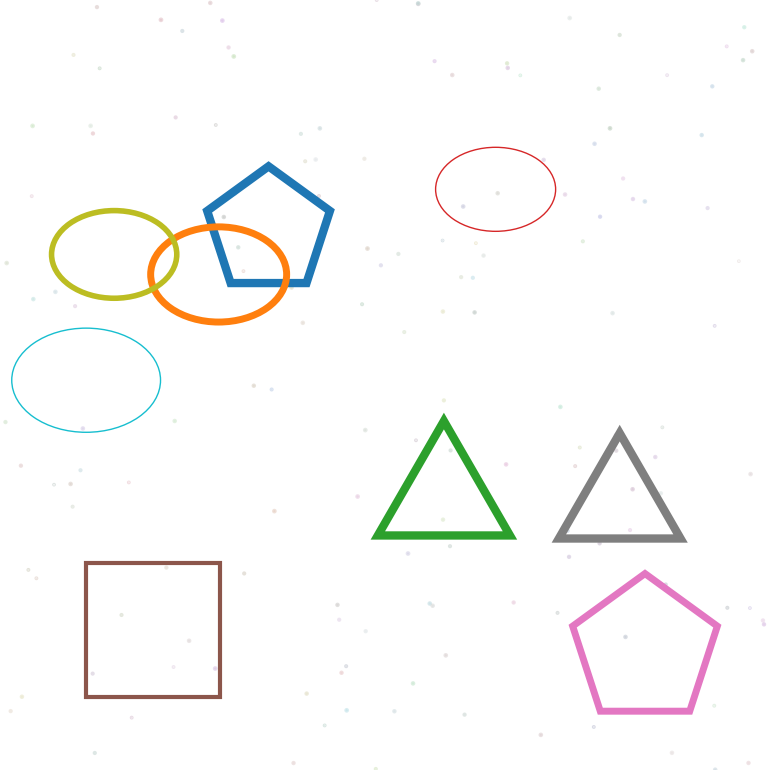[{"shape": "pentagon", "thickness": 3, "radius": 0.42, "center": [0.349, 0.7]}, {"shape": "oval", "thickness": 2.5, "radius": 0.44, "center": [0.284, 0.644]}, {"shape": "triangle", "thickness": 3, "radius": 0.5, "center": [0.576, 0.354]}, {"shape": "oval", "thickness": 0.5, "radius": 0.39, "center": [0.644, 0.754]}, {"shape": "square", "thickness": 1.5, "radius": 0.44, "center": [0.199, 0.182]}, {"shape": "pentagon", "thickness": 2.5, "radius": 0.49, "center": [0.838, 0.156]}, {"shape": "triangle", "thickness": 3, "radius": 0.46, "center": [0.805, 0.346]}, {"shape": "oval", "thickness": 2, "radius": 0.41, "center": [0.148, 0.67]}, {"shape": "oval", "thickness": 0.5, "radius": 0.48, "center": [0.112, 0.506]}]